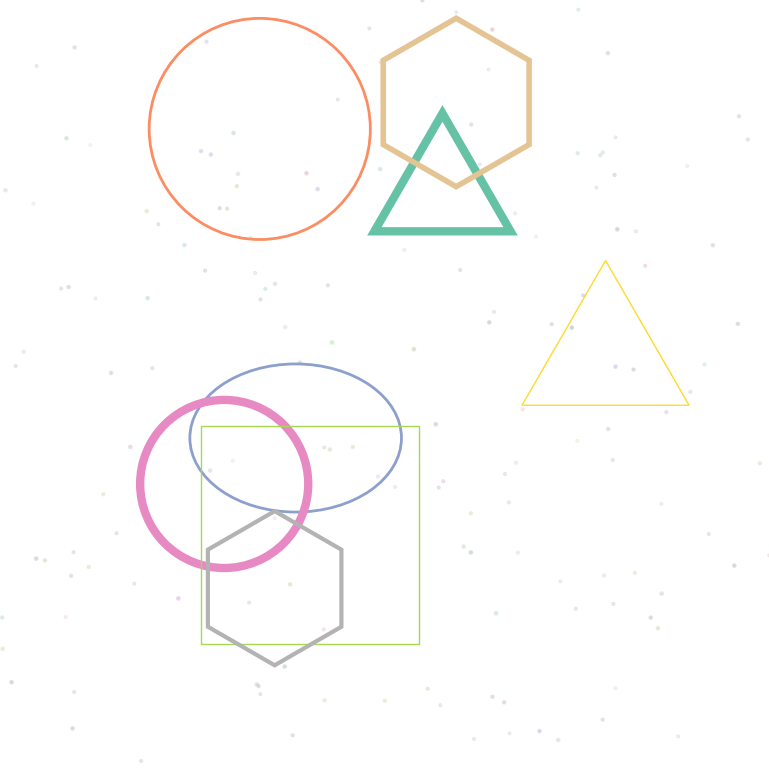[{"shape": "triangle", "thickness": 3, "radius": 0.51, "center": [0.575, 0.751]}, {"shape": "circle", "thickness": 1, "radius": 0.72, "center": [0.337, 0.833]}, {"shape": "oval", "thickness": 1, "radius": 0.69, "center": [0.384, 0.431]}, {"shape": "circle", "thickness": 3, "radius": 0.55, "center": [0.291, 0.371]}, {"shape": "square", "thickness": 0.5, "radius": 0.71, "center": [0.403, 0.305]}, {"shape": "triangle", "thickness": 0.5, "radius": 0.63, "center": [0.786, 0.536]}, {"shape": "hexagon", "thickness": 2, "radius": 0.55, "center": [0.592, 0.867]}, {"shape": "hexagon", "thickness": 1.5, "radius": 0.5, "center": [0.357, 0.236]}]